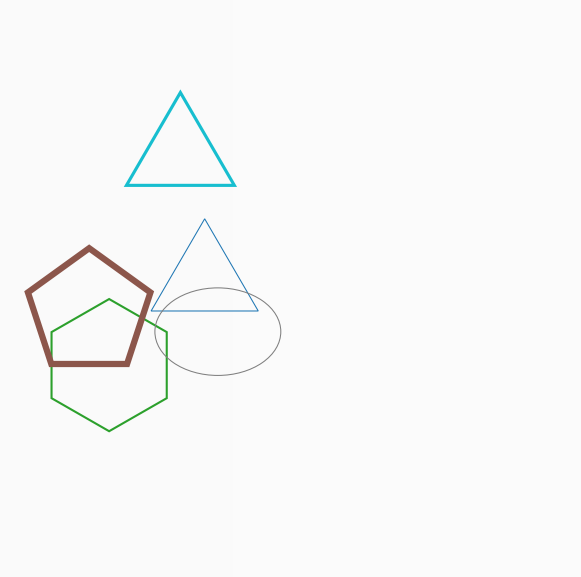[{"shape": "triangle", "thickness": 0.5, "radius": 0.53, "center": [0.352, 0.514]}, {"shape": "hexagon", "thickness": 1, "radius": 0.57, "center": [0.188, 0.367]}, {"shape": "pentagon", "thickness": 3, "radius": 0.55, "center": [0.153, 0.459]}, {"shape": "oval", "thickness": 0.5, "radius": 0.54, "center": [0.375, 0.425]}, {"shape": "triangle", "thickness": 1.5, "radius": 0.54, "center": [0.31, 0.732]}]